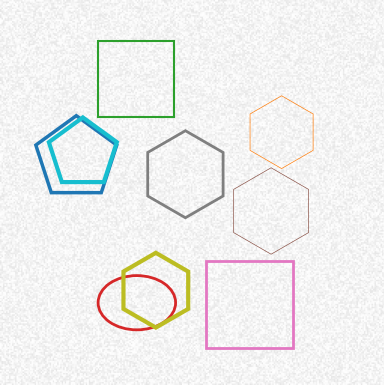[{"shape": "pentagon", "thickness": 2.5, "radius": 0.55, "center": [0.198, 0.589]}, {"shape": "hexagon", "thickness": 0.5, "radius": 0.47, "center": [0.731, 0.657]}, {"shape": "square", "thickness": 1.5, "radius": 0.49, "center": [0.354, 0.794]}, {"shape": "oval", "thickness": 2, "radius": 0.5, "center": [0.355, 0.214]}, {"shape": "hexagon", "thickness": 0.5, "radius": 0.56, "center": [0.704, 0.452]}, {"shape": "square", "thickness": 2, "radius": 0.56, "center": [0.648, 0.21]}, {"shape": "hexagon", "thickness": 2, "radius": 0.57, "center": [0.482, 0.547]}, {"shape": "hexagon", "thickness": 3, "radius": 0.49, "center": [0.405, 0.246]}, {"shape": "pentagon", "thickness": 3, "radius": 0.46, "center": [0.215, 0.602]}]